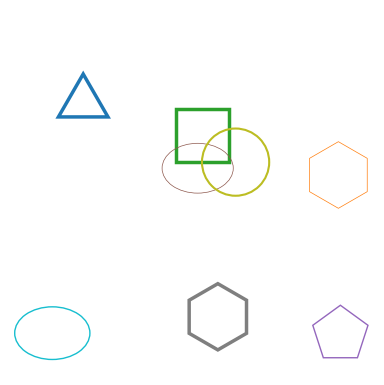[{"shape": "triangle", "thickness": 2.5, "radius": 0.37, "center": [0.216, 0.733]}, {"shape": "hexagon", "thickness": 0.5, "radius": 0.43, "center": [0.879, 0.545]}, {"shape": "square", "thickness": 2.5, "radius": 0.34, "center": [0.526, 0.648]}, {"shape": "pentagon", "thickness": 1, "radius": 0.38, "center": [0.884, 0.132]}, {"shape": "oval", "thickness": 0.5, "radius": 0.46, "center": [0.513, 0.563]}, {"shape": "hexagon", "thickness": 2.5, "radius": 0.43, "center": [0.566, 0.177]}, {"shape": "circle", "thickness": 1.5, "radius": 0.44, "center": [0.612, 0.579]}, {"shape": "oval", "thickness": 1, "radius": 0.49, "center": [0.136, 0.135]}]